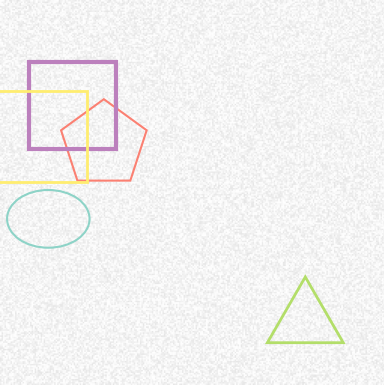[{"shape": "oval", "thickness": 1.5, "radius": 0.54, "center": [0.125, 0.432]}, {"shape": "pentagon", "thickness": 1.5, "radius": 0.58, "center": [0.27, 0.625]}, {"shape": "triangle", "thickness": 2, "radius": 0.57, "center": [0.793, 0.167]}, {"shape": "square", "thickness": 3, "radius": 0.56, "center": [0.187, 0.727]}, {"shape": "square", "thickness": 2, "radius": 0.59, "center": [0.108, 0.646]}]